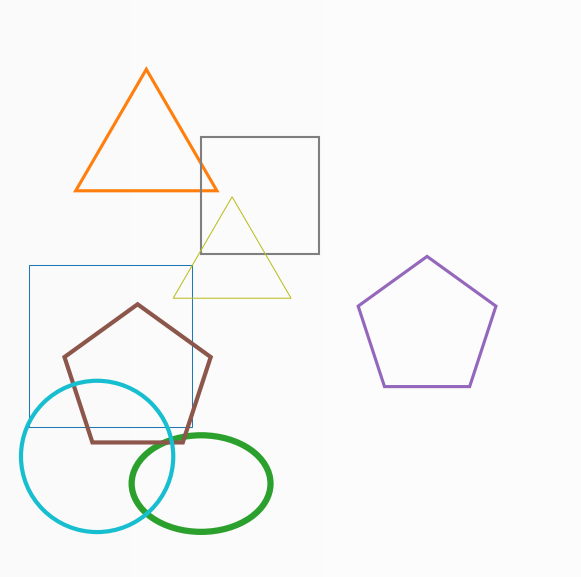[{"shape": "square", "thickness": 0.5, "radius": 0.7, "center": [0.19, 0.4]}, {"shape": "triangle", "thickness": 1.5, "radius": 0.7, "center": [0.252, 0.739]}, {"shape": "oval", "thickness": 3, "radius": 0.6, "center": [0.346, 0.162]}, {"shape": "pentagon", "thickness": 1.5, "radius": 0.62, "center": [0.735, 0.431]}, {"shape": "pentagon", "thickness": 2, "radius": 0.66, "center": [0.237, 0.34]}, {"shape": "square", "thickness": 1, "radius": 0.51, "center": [0.448, 0.66]}, {"shape": "triangle", "thickness": 0.5, "radius": 0.59, "center": [0.399, 0.541]}, {"shape": "circle", "thickness": 2, "radius": 0.66, "center": [0.167, 0.209]}]